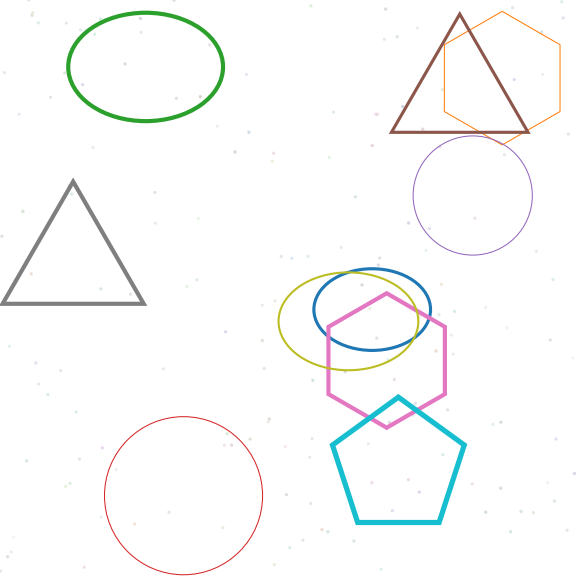[{"shape": "oval", "thickness": 1.5, "radius": 0.51, "center": [0.645, 0.463]}, {"shape": "hexagon", "thickness": 0.5, "radius": 0.58, "center": [0.87, 0.864]}, {"shape": "oval", "thickness": 2, "radius": 0.67, "center": [0.252, 0.883]}, {"shape": "circle", "thickness": 0.5, "radius": 0.68, "center": [0.318, 0.141]}, {"shape": "circle", "thickness": 0.5, "radius": 0.52, "center": [0.819, 0.661]}, {"shape": "triangle", "thickness": 1.5, "radius": 0.68, "center": [0.796, 0.838]}, {"shape": "hexagon", "thickness": 2, "radius": 0.58, "center": [0.67, 0.375]}, {"shape": "triangle", "thickness": 2, "radius": 0.71, "center": [0.127, 0.544]}, {"shape": "oval", "thickness": 1, "radius": 0.61, "center": [0.603, 0.443]}, {"shape": "pentagon", "thickness": 2.5, "radius": 0.6, "center": [0.69, 0.191]}]